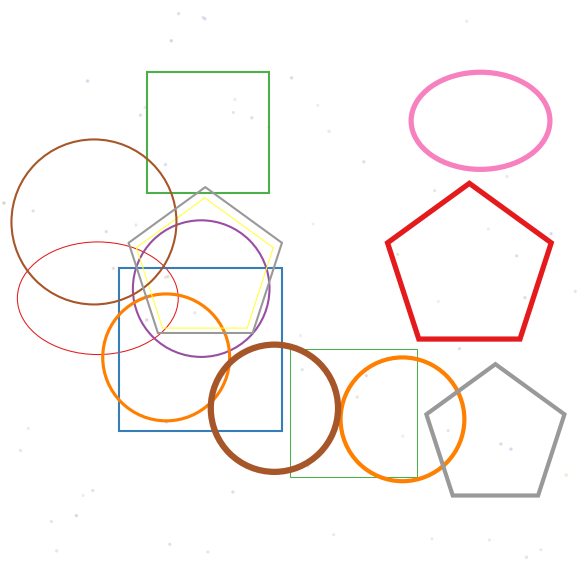[{"shape": "oval", "thickness": 0.5, "radius": 0.7, "center": [0.169, 0.483]}, {"shape": "pentagon", "thickness": 2.5, "radius": 0.75, "center": [0.813, 0.533]}, {"shape": "square", "thickness": 1, "radius": 0.71, "center": [0.347, 0.394]}, {"shape": "square", "thickness": 0.5, "radius": 0.55, "center": [0.612, 0.284]}, {"shape": "square", "thickness": 1, "radius": 0.53, "center": [0.36, 0.769]}, {"shape": "circle", "thickness": 1, "radius": 0.59, "center": [0.348, 0.499]}, {"shape": "circle", "thickness": 1.5, "radius": 0.55, "center": [0.288, 0.38]}, {"shape": "circle", "thickness": 2, "radius": 0.54, "center": [0.697, 0.273]}, {"shape": "pentagon", "thickness": 0.5, "radius": 0.62, "center": [0.355, 0.532]}, {"shape": "circle", "thickness": 3, "radius": 0.55, "center": [0.475, 0.292]}, {"shape": "circle", "thickness": 1, "radius": 0.71, "center": [0.163, 0.615]}, {"shape": "oval", "thickness": 2.5, "radius": 0.6, "center": [0.832, 0.79]}, {"shape": "pentagon", "thickness": 1, "radius": 0.7, "center": [0.355, 0.535]}, {"shape": "pentagon", "thickness": 2, "radius": 0.63, "center": [0.858, 0.243]}]